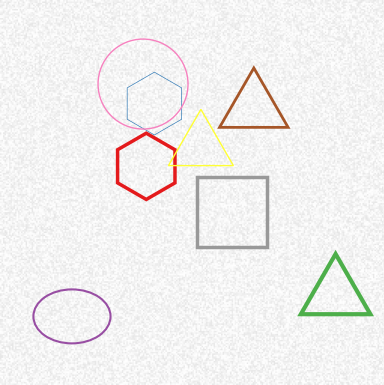[{"shape": "hexagon", "thickness": 2.5, "radius": 0.43, "center": [0.38, 0.568]}, {"shape": "hexagon", "thickness": 0.5, "radius": 0.41, "center": [0.401, 0.731]}, {"shape": "triangle", "thickness": 3, "radius": 0.52, "center": [0.872, 0.236]}, {"shape": "oval", "thickness": 1.5, "radius": 0.5, "center": [0.187, 0.178]}, {"shape": "triangle", "thickness": 1, "radius": 0.49, "center": [0.522, 0.619]}, {"shape": "triangle", "thickness": 2, "radius": 0.51, "center": [0.659, 0.721]}, {"shape": "circle", "thickness": 1, "radius": 0.58, "center": [0.371, 0.782]}, {"shape": "square", "thickness": 2.5, "radius": 0.45, "center": [0.603, 0.449]}]